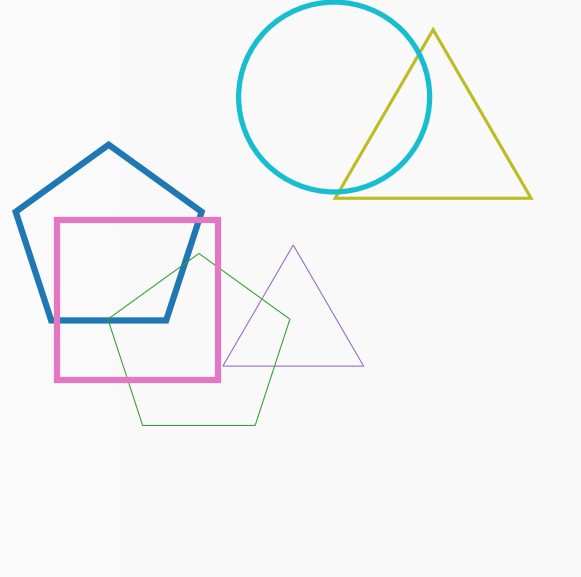[{"shape": "pentagon", "thickness": 3, "radius": 0.84, "center": [0.187, 0.58]}, {"shape": "pentagon", "thickness": 0.5, "radius": 0.82, "center": [0.342, 0.396]}, {"shape": "triangle", "thickness": 0.5, "radius": 0.7, "center": [0.505, 0.435]}, {"shape": "square", "thickness": 3, "radius": 0.69, "center": [0.236, 0.48]}, {"shape": "triangle", "thickness": 1.5, "radius": 0.97, "center": [0.745, 0.753]}, {"shape": "circle", "thickness": 2.5, "radius": 0.82, "center": [0.575, 0.831]}]